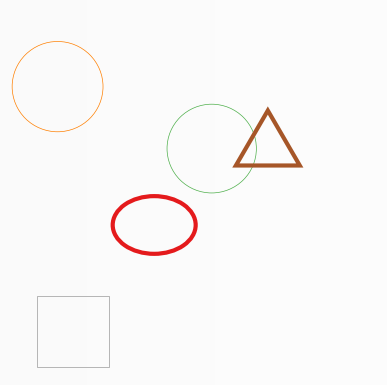[{"shape": "oval", "thickness": 3, "radius": 0.54, "center": [0.398, 0.416]}, {"shape": "circle", "thickness": 0.5, "radius": 0.58, "center": [0.546, 0.614]}, {"shape": "circle", "thickness": 0.5, "radius": 0.59, "center": [0.149, 0.775]}, {"shape": "triangle", "thickness": 3, "radius": 0.48, "center": [0.691, 0.618]}, {"shape": "square", "thickness": 0.5, "radius": 0.46, "center": [0.188, 0.14]}]